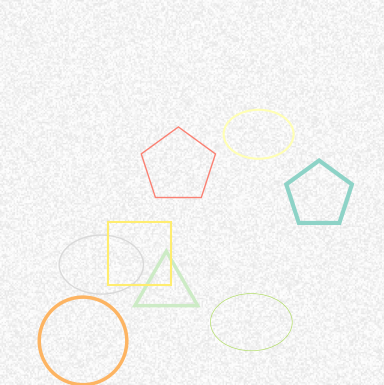[{"shape": "pentagon", "thickness": 3, "radius": 0.45, "center": [0.829, 0.493]}, {"shape": "oval", "thickness": 1.5, "radius": 0.45, "center": [0.672, 0.651]}, {"shape": "pentagon", "thickness": 1, "radius": 0.51, "center": [0.463, 0.569]}, {"shape": "circle", "thickness": 2.5, "radius": 0.57, "center": [0.216, 0.115]}, {"shape": "oval", "thickness": 0.5, "radius": 0.53, "center": [0.653, 0.163]}, {"shape": "oval", "thickness": 1, "radius": 0.55, "center": [0.263, 0.313]}, {"shape": "triangle", "thickness": 2.5, "radius": 0.47, "center": [0.432, 0.253]}, {"shape": "square", "thickness": 1.5, "radius": 0.41, "center": [0.362, 0.343]}]